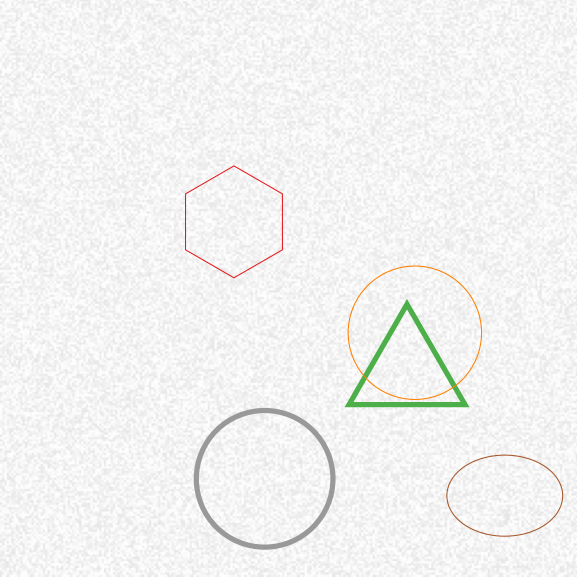[{"shape": "hexagon", "thickness": 0.5, "radius": 0.48, "center": [0.405, 0.615]}, {"shape": "triangle", "thickness": 2.5, "radius": 0.58, "center": [0.705, 0.356]}, {"shape": "circle", "thickness": 0.5, "radius": 0.58, "center": [0.718, 0.423]}, {"shape": "oval", "thickness": 0.5, "radius": 0.5, "center": [0.874, 0.141]}, {"shape": "circle", "thickness": 2.5, "radius": 0.59, "center": [0.458, 0.17]}]